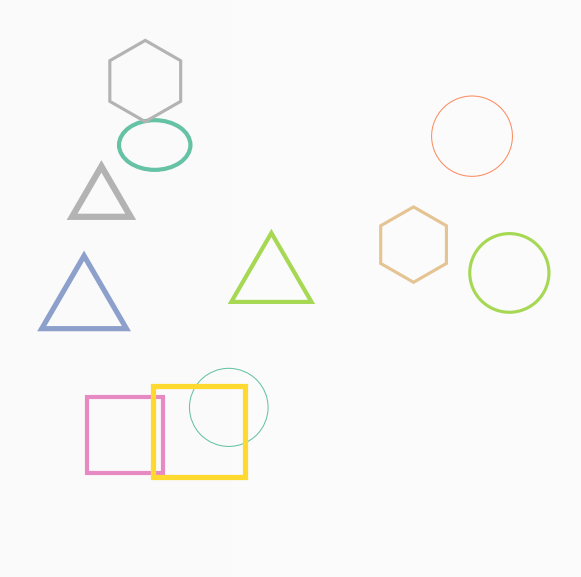[{"shape": "circle", "thickness": 0.5, "radius": 0.34, "center": [0.394, 0.294]}, {"shape": "oval", "thickness": 2, "radius": 0.31, "center": [0.266, 0.748]}, {"shape": "circle", "thickness": 0.5, "radius": 0.35, "center": [0.812, 0.763]}, {"shape": "triangle", "thickness": 2.5, "radius": 0.42, "center": [0.145, 0.472]}, {"shape": "square", "thickness": 2, "radius": 0.33, "center": [0.216, 0.246]}, {"shape": "triangle", "thickness": 2, "radius": 0.4, "center": [0.467, 0.516]}, {"shape": "circle", "thickness": 1.5, "radius": 0.34, "center": [0.876, 0.527]}, {"shape": "square", "thickness": 2.5, "radius": 0.4, "center": [0.343, 0.252]}, {"shape": "hexagon", "thickness": 1.5, "radius": 0.33, "center": [0.711, 0.576]}, {"shape": "triangle", "thickness": 3, "radius": 0.29, "center": [0.174, 0.653]}, {"shape": "hexagon", "thickness": 1.5, "radius": 0.35, "center": [0.25, 0.859]}]